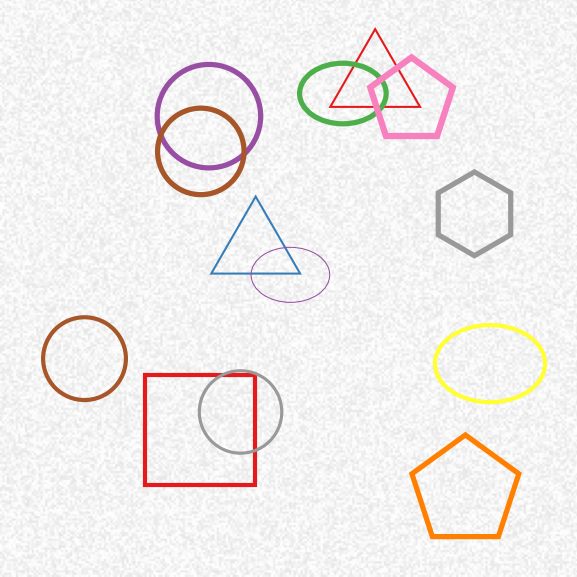[{"shape": "square", "thickness": 2, "radius": 0.48, "center": [0.346, 0.255]}, {"shape": "triangle", "thickness": 1, "radius": 0.45, "center": [0.65, 0.859]}, {"shape": "triangle", "thickness": 1, "radius": 0.44, "center": [0.443, 0.57]}, {"shape": "oval", "thickness": 2.5, "radius": 0.37, "center": [0.594, 0.837]}, {"shape": "oval", "thickness": 0.5, "radius": 0.34, "center": [0.503, 0.523]}, {"shape": "circle", "thickness": 2.5, "radius": 0.45, "center": [0.362, 0.798]}, {"shape": "pentagon", "thickness": 2.5, "radius": 0.49, "center": [0.806, 0.149]}, {"shape": "oval", "thickness": 2, "radius": 0.48, "center": [0.848, 0.369]}, {"shape": "circle", "thickness": 2.5, "radius": 0.37, "center": [0.348, 0.737]}, {"shape": "circle", "thickness": 2, "radius": 0.36, "center": [0.146, 0.378]}, {"shape": "pentagon", "thickness": 3, "radius": 0.38, "center": [0.713, 0.825]}, {"shape": "hexagon", "thickness": 2.5, "radius": 0.36, "center": [0.822, 0.629]}, {"shape": "circle", "thickness": 1.5, "radius": 0.36, "center": [0.417, 0.286]}]